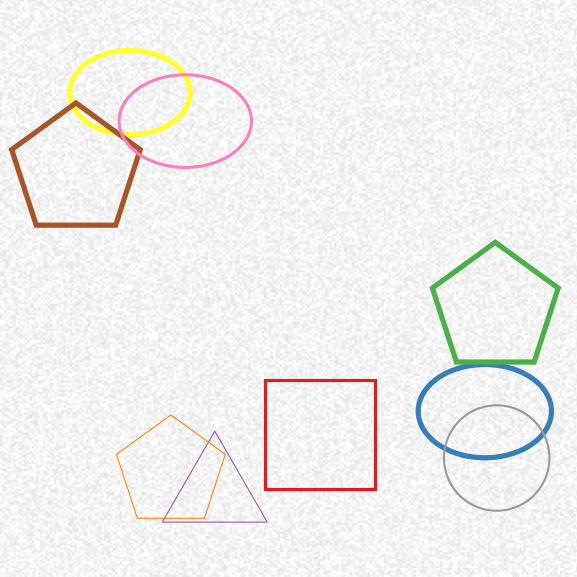[{"shape": "square", "thickness": 1.5, "radius": 0.47, "center": [0.554, 0.247]}, {"shape": "oval", "thickness": 2.5, "radius": 0.58, "center": [0.84, 0.287]}, {"shape": "pentagon", "thickness": 2.5, "radius": 0.57, "center": [0.858, 0.465]}, {"shape": "triangle", "thickness": 0.5, "radius": 0.53, "center": [0.372, 0.148]}, {"shape": "pentagon", "thickness": 0.5, "radius": 0.49, "center": [0.296, 0.182]}, {"shape": "oval", "thickness": 2.5, "radius": 0.52, "center": [0.225, 0.839]}, {"shape": "pentagon", "thickness": 2.5, "radius": 0.58, "center": [0.132, 0.704]}, {"shape": "oval", "thickness": 1.5, "radius": 0.57, "center": [0.321, 0.789]}, {"shape": "circle", "thickness": 1, "radius": 0.46, "center": [0.86, 0.206]}]